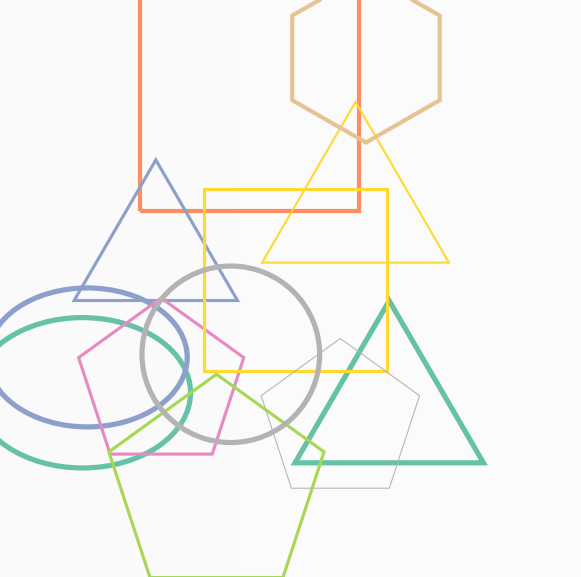[{"shape": "triangle", "thickness": 2.5, "radius": 0.94, "center": [0.67, 0.291]}, {"shape": "oval", "thickness": 2.5, "radius": 0.93, "center": [0.142, 0.319]}, {"shape": "square", "thickness": 2, "radius": 0.94, "center": [0.429, 0.823]}, {"shape": "oval", "thickness": 2.5, "radius": 0.86, "center": [0.15, 0.38]}, {"shape": "triangle", "thickness": 1.5, "radius": 0.81, "center": [0.268, 0.56]}, {"shape": "pentagon", "thickness": 1.5, "radius": 0.75, "center": [0.277, 0.334]}, {"shape": "pentagon", "thickness": 1.5, "radius": 0.97, "center": [0.372, 0.157]}, {"shape": "square", "thickness": 1.5, "radius": 0.79, "center": [0.509, 0.514]}, {"shape": "triangle", "thickness": 1, "radius": 0.93, "center": [0.612, 0.637]}, {"shape": "hexagon", "thickness": 2, "radius": 0.73, "center": [0.63, 0.899]}, {"shape": "circle", "thickness": 2.5, "radius": 0.76, "center": [0.397, 0.386]}, {"shape": "pentagon", "thickness": 0.5, "radius": 0.72, "center": [0.586, 0.27]}]